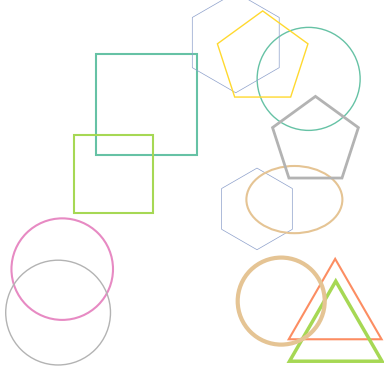[{"shape": "square", "thickness": 1.5, "radius": 0.66, "center": [0.38, 0.728]}, {"shape": "circle", "thickness": 1, "radius": 0.67, "center": [0.802, 0.795]}, {"shape": "triangle", "thickness": 1.5, "radius": 0.7, "center": [0.871, 0.188]}, {"shape": "hexagon", "thickness": 0.5, "radius": 0.53, "center": [0.668, 0.457]}, {"shape": "hexagon", "thickness": 0.5, "radius": 0.65, "center": [0.612, 0.889]}, {"shape": "circle", "thickness": 1.5, "radius": 0.66, "center": [0.162, 0.301]}, {"shape": "triangle", "thickness": 2.5, "radius": 0.69, "center": [0.872, 0.131]}, {"shape": "square", "thickness": 1.5, "radius": 0.51, "center": [0.295, 0.548]}, {"shape": "pentagon", "thickness": 1, "radius": 0.62, "center": [0.682, 0.848]}, {"shape": "circle", "thickness": 3, "radius": 0.57, "center": [0.73, 0.218]}, {"shape": "oval", "thickness": 1.5, "radius": 0.62, "center": [0.765, 0.482]}, {"shape": "pentagon", "thickness": 2, "radius": 0.59, "center": [0.819, 0.632]}, {"shape": "circle", "thickness": 1, "radius": 0.68, "center": [0.151, 0.188]}]